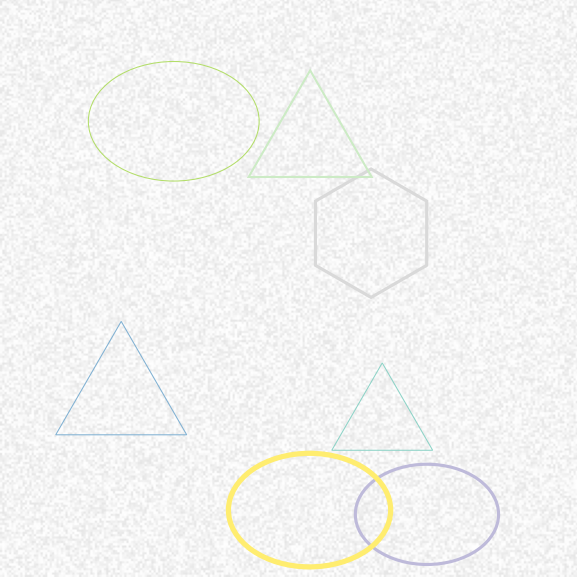[{"shape": "triangle", "thickness": 0.5, "radius": 0.5, "center": [0.662, 0.27]}, {"shape": "oval", "thickness": 1.5, "radius": 0.62, "center": [0.739, 0.108]}, {"shape": "triangle", "thickness": 0.5, "radius": 0.65, "center": [0.21, 0.312]}, {"shape": "oval", "thickness": 0.5, "radius": 0.74, "center": [0.301, 0.789]}, {"shape": "hexagon", "thickness": 1.5, "radius": 0.56, "center": [0.643, 0.595]}, {"shape": "triangle", "thickness": 1, "radius": 0.62, "center": [0.537, 0.754]}, {"shape": "oval", "thickness": 2.5, "radius": 0.7, "center": [0.536, 0.116]}]